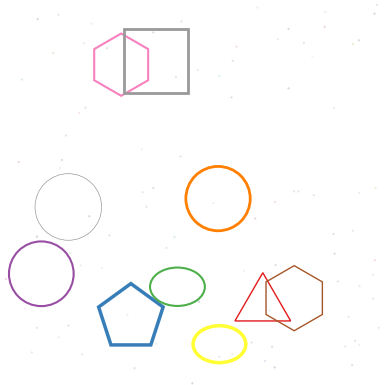[{"shape": "triangle", "thickness": 1, "radius": 0.42, "center": [0.683, 0.208]}, {"shape": "pentagon", "thickness": 2.5, "radius": 0.44, "center": [0.34, 0.175]}, {"shape": "oval", "thickness": 1.5, "radius": 0.36, "center": [0.461, 0.255]}, {"shape": "circle", "thickness": 1.5, "radius": 0.42, "center": [0.107, 0.289]}, {"shape": "circle", "thickness": 2, "radius": 0.42, "center": [0.566, 0.484]}, {"shape": "oval", "thickness": 2.5, "radius": 0.34, "center": [0.57, 0.106]}, {"shape": "hexagon", "thickness": 1, "radius": 0.42, "center": [0.764, 0.225]}, {"shape": "hexagon", "thickness": 1.5, "radius": 0.4, "center": [0.315, 0.832]}, {"shape": "circle", "thickness": 0.5, "radius": 0.43, "center": [0.177, 0.462]}, {"shape": "square", "thickness": 2, "radius": 0.42, "center": [0.406, 0.842]}]